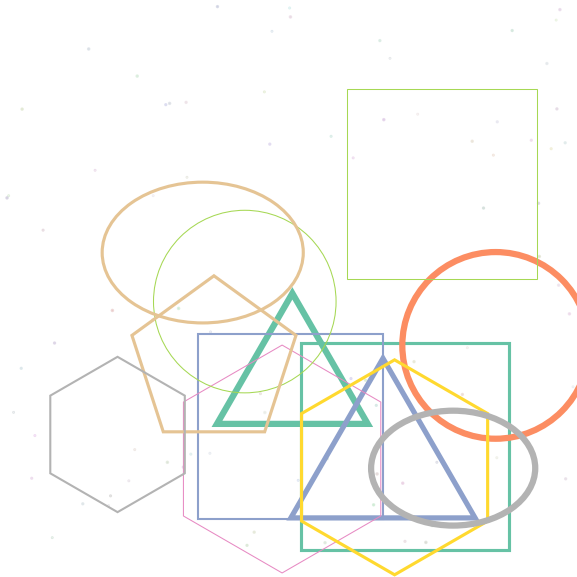[{"shape": "triangle", "thickness": 3, "radius": 0.75, "center": [0.506, 0.34]}, {"shape": "square", "thickness": 1.5, "radius": 0.9, "center": [0.701, 0.227]}, {"shape": "circle", "thickness": 3, "radius": 0.81, "center": [0.858, 0.401]}, {"shape": "square", "thickness": 1, "radius": 0.8, "center": [0.503, 0.261]}, {"shape": "triangle", "thickness": 2.5, "radius": 0.92, "center": [0.663, 0.194]}, {"shape": "hexagon", "thickness": 0.5, "radius": 0.99, "center": [0.489, 0.204]}, {"shape": "circle", "thickness": 0.5, "radius": 0.79, "center": [0.424, 0.477]}, {"shape": "square", "thickness": 0.5, "radius": 0.82, "center": [0.765, 0.681]}, {"shape": "hexagon", "thickness": 1.5, "radius": 0.93, "center": [0.683, 0.19]}, {"shape": "pentagon", "thickness": 1.5, "radius": 0.75, "center": [0.37, 0.372]}, {"shape": "oval", "thickness": 1.5, "radius": 0.87, "center": [0.351, 0.562]}, {"shape": "oval", "thickness": 3, "radius": 0.71, "center": [0.785, 0.189]}, {"shape": "hexagon", "thickness": 1, "radius": 0.67, "center": [0.204, 0.247]}]